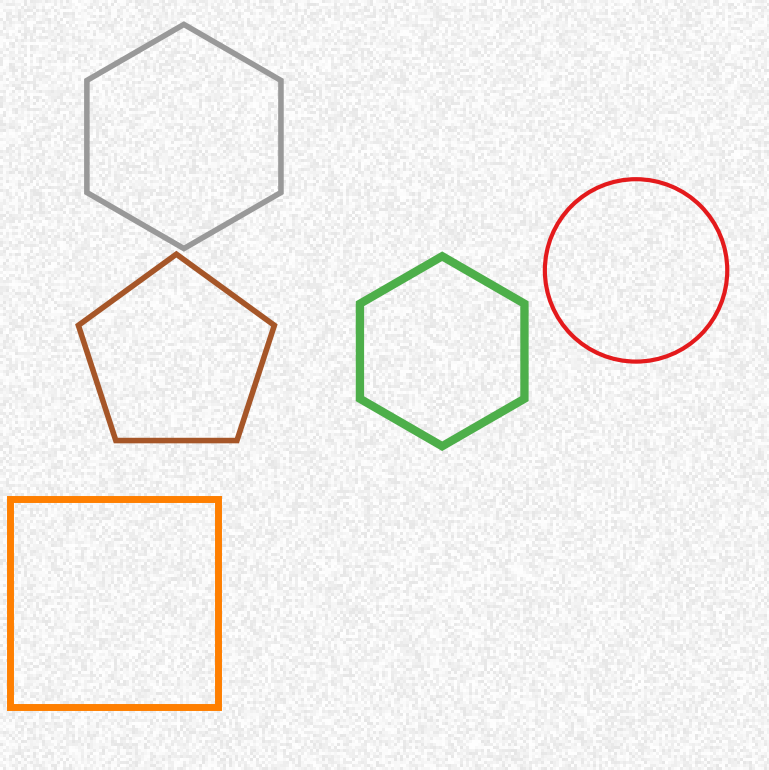[{"shape": "circle", "thickness": 1.5, "radius": 0.59, "center": [0.826, 0.649]}, {"shape": "hexagon", "thickness": 3, "radius": 0.62, "center": [0.574, 0.544]}, {"shape": "square", "thickness": 2.5, "radius": 0.67, "center": [0.148, 0.217]}, {"shape": "pentagon", "thickness": 2, "radius": 0.67, "center": [0.229, 0.536]}, {"shape": "hexagon", "thickness": 2, "radius": 0.73, "center": [0.239, 0.823]}]